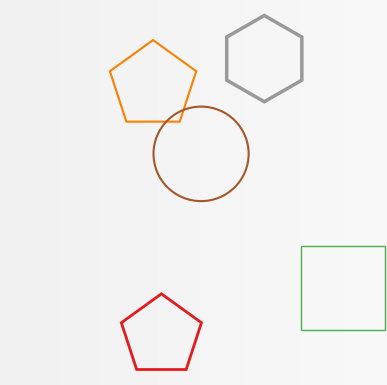[{"shape": "pentagon", "thickness": 2, "radius": 0.54, "center": [0.417, 0.128]}, {"shape": "square", "thickness": 1, "radius": 0.54, "center": [0.884, 0.252]}, {"shape": "pentagon", "thickness": 1.5, "radius": 0.59, "center": [0.395, 0.779]}, {"shape": "circle", "thickness": 1.5, "radius": 0.61, "center": [0.519, 0.6]}, {"shape": "hexagon", "thickness": 2.5, "radius": 0.56, "center": [0.682, 0.848]}]